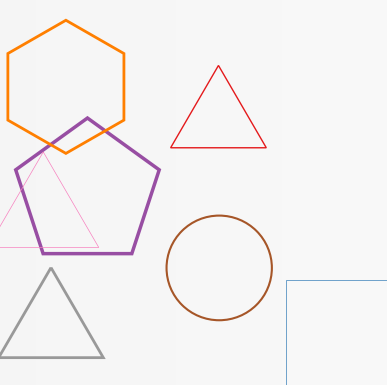[{"shape": "triangle", "thickness": 1, "radius": 0.71, "center": [0.564, 0.687]}, {"shape": "square", "thickness": 0.5, "radius": 0.8, "center": [0.899, 0.111]}, {"shape": "pentagon", "thickness": 2.5, "radius": 0.97, "center": [0.226, 0.499]}, {"shape": "hexagon", "thickness": 2, "radius": 0.86, "center": [0.17, 0.774]}, {"shape": "circle", "thickness": 1.5, "radius": 0.68, "center": [0.566, 0.304]}, {"shape": "triangle", "thickness": 0.5, "radius": 0.83, "center": [0.112, 0.44]}, {"shape": "triangle", "thickness": 2, "radius": 0.78, "center": [0.132, 0.149]}]